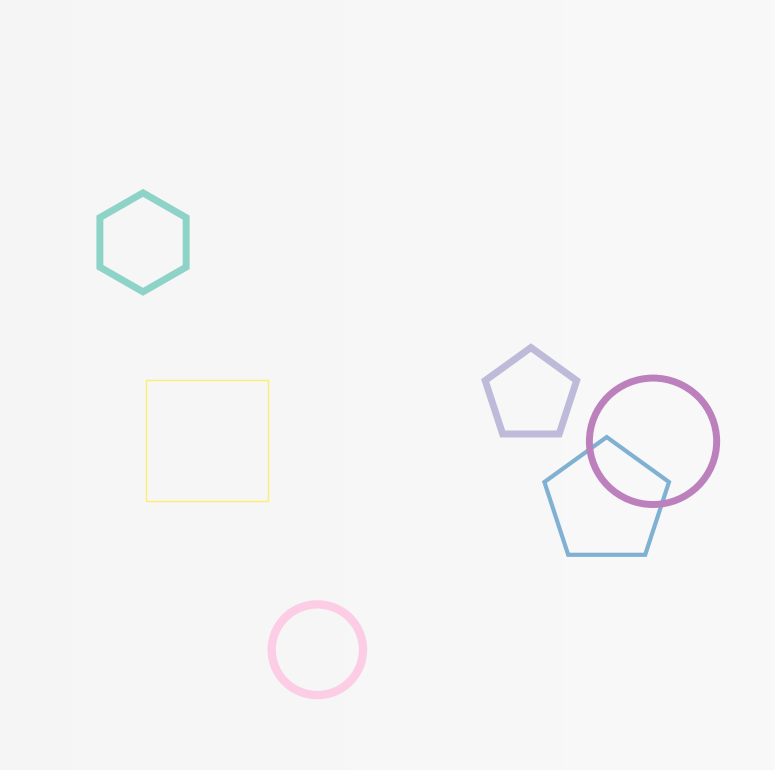[{"shape": "hexagon", "thickness": 2.5, "radius": 0.32, "center": [0.185, 0.685]}, {"shape": "pentagon", "thickness": 2.5, "radius": 0.31, "center": [0.685, 0.487]}, {"shape": "pentagon", "thickness": 1.5, "radius": 0.42, "center": [0.783, 0.348]}, {"shape": "circle", "thickness": 3, "radius": 0.29, "center": [0.409, 0.156]}, {"shape": "circle", "thickness": 2.5, "radius": 0.41, "center": [0.843, 0.427]}, {"shape": "square", "thickness": 0.5, "radius": 0.39, "center": [0.267, 0.428]}]